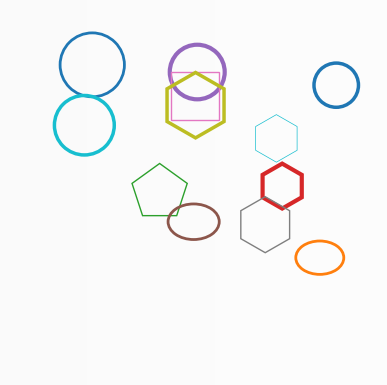[{"shape": "circle", "thickness": 2.5, "radius": 0.29, "center": [0.868, 0.779]}, {"shape": "circle", "thickness": 2, "radius": 0.41, "center": [0.238, 0.832]}, {"shape": "oval", "thickness": 2, "radius": 0.31, "center": [0.825, 0.331]}, {"shape": "pentagon", "thickness": 1, "radius": 0.37, "center": [0.412, 0.5]}, {"shape": "hexagon", "thickness": 3, "radius": 0.29, "center": [0.728, 0.517]}, {"shape": "circle", "thickness": 3, "radius": 0.35, "center": [0.509, 0.813]}, {"shape": "oval", "thickness": 2, "radius": 0.33, "center": [0.5, 0.424]}, {"shape": "square", "thickness": 1, "radius": 0.31, "center": [0.504, 0.751]}, {"shape": "hexagon", "thickness": 1, "radius": 0.36, "center": [0.684, 0.416]}, {"shape": "hexagon", "thickness": 2.5, "radius": 0.42, "center": [0.505, 0.727]}, {"shape": "circle", "thickness": 2.5, "radius": 0.39, "center": [0.218, 0.675]}, {"shape": "hexagon", "thickness": 0.5, "radius": 0.31, "center": [0.713, 0.641]}]